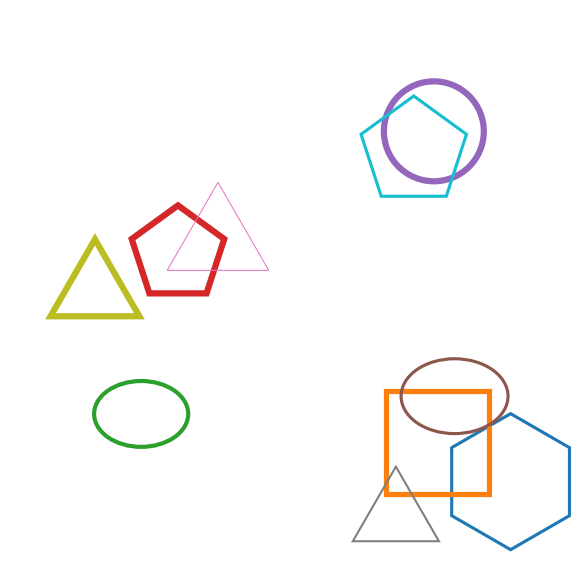[{"shape": "hexagon", "thickness": 1.5, "radius": 0.59, "center": [0.884, 0.165]}, {"shape": "square", "thickness": 2.5, "radius": 0.45, "center": [0.757, 0.232]}, {"shape": "oval", "thickness": 2, "radius": 0.41, "center": [0.244, 0.282]}, {"shape": "pentagon", "thickness": 3, "radius": 0.42, "center": [0.308, 0.559]}, {"shape": "circle", "thickness": 3, "radius": 0.43, "center": [0.751, 0.772]}, {"shape": "oval", "thickness": 1.5, "radius": 0.46, "center": [0.787, 0.313]}, {"shape": "triangle", "thickness": 0.5, "radius": 0.51, "center": [0.377, 0.582]}, {"shape": "triangle", "thickness": 1, "radius": 0.43, "center": [0.686, 0.105]}, {"shape": "triangle", "thickness": 3, "radius": 0.44, "center": [0.164, 0.496]}, {"shape": "pentagon", "thickness": 1.5, "radius": 0.48, "center": [0.716, 0.737]}]